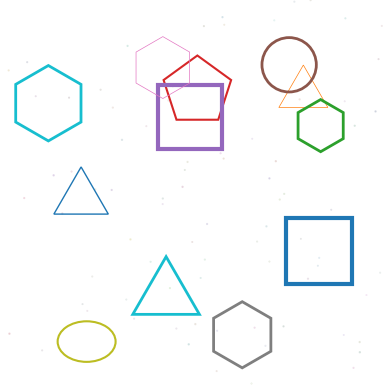[{"shape": "triangle", "thickness": 1, "radius": 0.41, "center": [0.211, 0.485]}, {"shape": "square", "thickness": 3, "radius": 0.43, "center": [0.829, 0.349]}, {"shape": "triangle", "thickness": 0.5, "radius": 0.37, "center": [0.788, 0.758]}, {"shape": "hexagon", "thickness": 2, "radius": 0.34, "center": [0.833, 0.674]}, {"shape": "pentagon", "thickness": 1.5, "radius": 0.46, "center": [0.513, 0.764]}, {"shape": "square", "thickness": 3, "radius": 0.41, "center": [0.493, 0.695]}, {"shape": "circle", "thickness": 2, "radius": 0.35, "center": [0.751, 0.832]}, {"shape": "hexagon", "thickness": 0.5, "radius": 0.4, "center": [0.423, 0.825]}, {"shape": "hexagon", "thickness": 2, "radius": 0.43, "center": [0.629, 0.13]}, {"shape": "oval", "thickness": 1.5, "radius": 0.38, "center": [0.225, 0.113]}, {"shape": "triangle", "thickness": 2, "radius": 0.5, "center": [0.431, 0.233]}, {"shape": "hexagon", "thickness": 2, "radius": 0.49, "center": [0.126, 0.732]}]